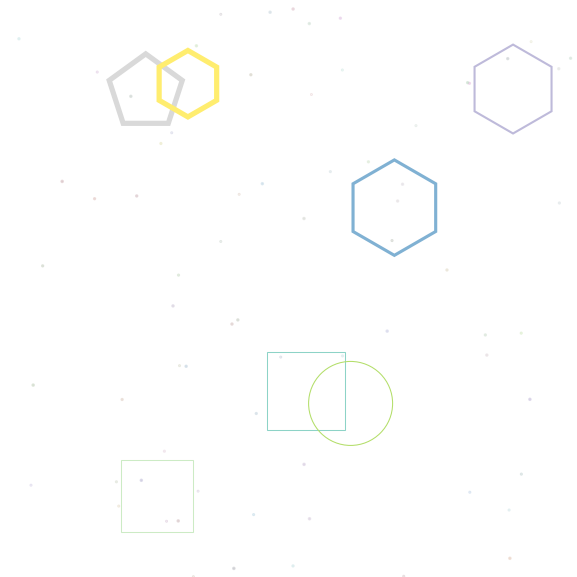[{"shape": "square", "thickness": 0.5, "radius": 0.34, "center": [0.53, 0.323]}, {"shape": "hexagon", "thickness": 1, "radius": 0.38, "center": [0.888, 0.845]}, {"shape": "hexagon", "thickness": 1.5, "radius": 0.41, "center": [0.683, 0.64]}, {"shape": "circle", "thickness": 0.5, "radius": 0.36, "center": [0.607, 0.301]}, {"shape": "pentagon", "thickness": 2.5, "radius": 0.33, "center": [0.252, 0.839]}, {"shape": "square", "thickness": 0.5, "radius": 0.31, "center": [0.272, 0.141]}, {"shape": "hexagon", "thickness": 2.5, "radius": 0.29, "center": [0.325, 0.854]}]